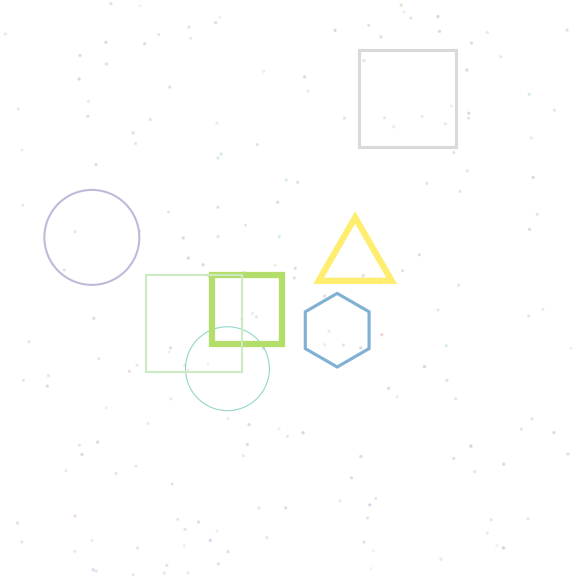[{"shape": "circle", "thickness": 0.5, "radius": 0.36, "center": [0.394, 0.361]}, {"shape": "circle", "thickness": 1, "radius": 0.41, "center": [0.159, 0.588]}, {"shape": "hexagon", "thickness": 1.5, "radius": 0.32, "center": [0.584, 0.427]}, {"shape": "square", "thickness": 3, "radius": 0.3, "center": [0.428, 0.464]}, {"shape": "square", "thickness": 1.5, "radius": 0.42, "center": [0.705, 0.829]}, {"shape": "square", "thickness": 1, "radius": 0.42, "center": [0.336, 0.439]}, {"shape": "triangle", "thickness": 3, "radius": 0.37, "center": [0.615, 0.549]}]